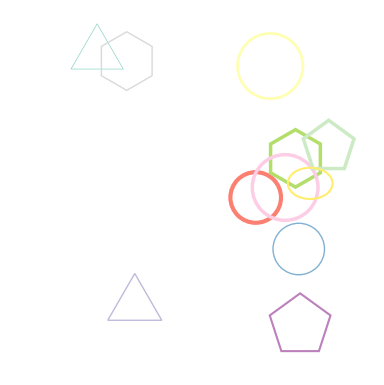[{"shape": "triangle", "thickness": 0.5, "radius": 0.39, "center": [0.252, 0.86]}, {"shape": "circle", "thickness": 2, "radius": 0.42, "center": [0.702, 0.828]}, {"shape": "triangle", "thickness": 1, "radius": 0.4, "center": [0.35, 0.209]}, {"shape": "circle", "thickness": 3, "radius": 0.33, "center": [0.664, 0.487]}, {"shape": "circle", "thickness": 1, "radius": 0.33, "center": [0.776, 0.353]}, {"shape": "hexagon", "thickness": 2.5, "radius": 0.37, "center": [0.767, 0.589]}, {"shape": "circle", "thickness": 2.5, "radius": 0.43, "center": [0.741, 0.513]}, {"shape": "hexagon", "thickness": 1, "radius": 0.38, "center": [0.329, 0.841]}, {"shape": "pentagon", "thickness": 1.5, "radius": 0.41, "center": [0.78, 0.155]}, {"shape": "pentagon", "thickness": 2.5, "radius": 0.35, "center": [0.854, 0.618]}, {"shape": "oval", "thickness": 1.5, "radius": 0.29, "center": [0.806, 0.524]}]